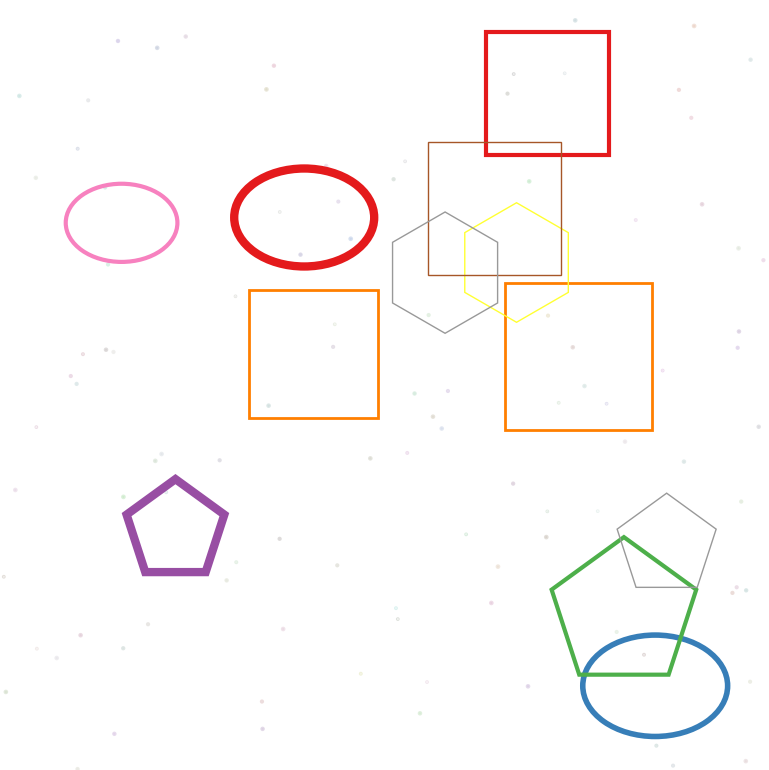[{"shape": "square", "thickness": 1.5, "radius": 0.4, "center": [0.711, 0.879]}, {"shape": "oval", "thickness": 3, "radius": 0.45, "center": [0.395, 0.718]}, {"shape": "oval", "thickness": 2, "radius": 0.47, "center": [0.851, 0.109]}, {"shape": "pentagon", "thickness": 1.5, "radius": 0.49, "center": [0.81, 0.204]}, {"shape": "pentagon", "thickness": 3, "radius": 0.33, "center": [0.228, 0.311]}, {"shape": "square", "thickness": 1, "radius": 0.48, "center": [0.751, 0.537]}, {"shape": "square", "thickness": 1, "radius": 0.42, "center": [0.407, 0.54]}, {"shape": "hexagon", "thickness": 0.5, "radius": 0.39, "center": [0.671, 0.659]}, {"shape": "square", "thickness": 0.5, "radius": 0.43, "center": [0.642, 0.729]}, {"shape": "oval", "thickness": 1.5, "radius": 0.36, "center": [0.158, 0.711]}, {"shape": "hexagon", "thickness": 0.5, "radius": 0.39, "center": [0.578, 0.646]}, {"shape": "pentagon", "thickness": 0.5, "radius": 0.34, "center": [0.866, 0.292]}]